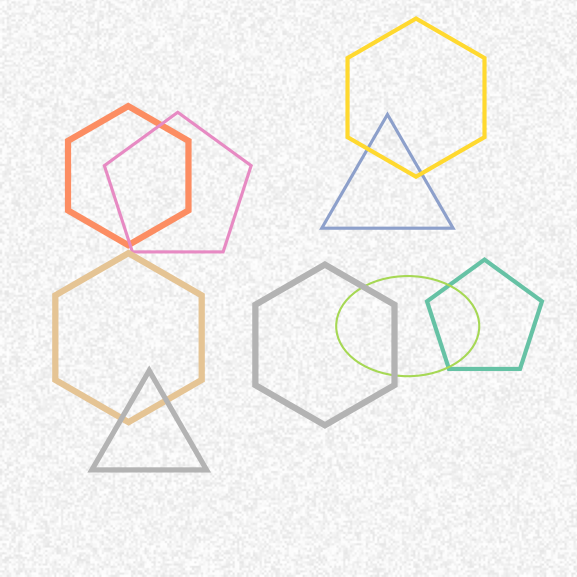[{"shape": "pentagon", "thickness": 2, "radius": 0.52, "center": [0.839, 0.445]}, {"shape": "hexagon", "thickness": 3, "radius": 0.6, "center": [0.222, 0.695]}, {"shape": "triangle", "thickness": 1.5, "radius": 0.66, "center": [0.671, 0.67]}, {"shape": "pentagon", "thickness": 1.5, "radius": 0.67, "center": [0.308, 0.671]}, {"shape": "oval", "thickness": 1, "radius": 0.62, "center": [0.706, 0.434]}, {"shape": "hexagon", "thickness": 2, "radius": 0.68, "center": [0.72, 0.83]}, {"shape": "hexagon", "thickness": 3, "radius": 0.73, "center": [0.223, 0.414]}, {"shape": "hexagon", "thickness": 3, "radius": 0.7, "center": [0.563, 0.402]}, {"shape": "triangle", "thickness": 2.5, "radius": 0.57, "center": [0.258, 0.243]}]